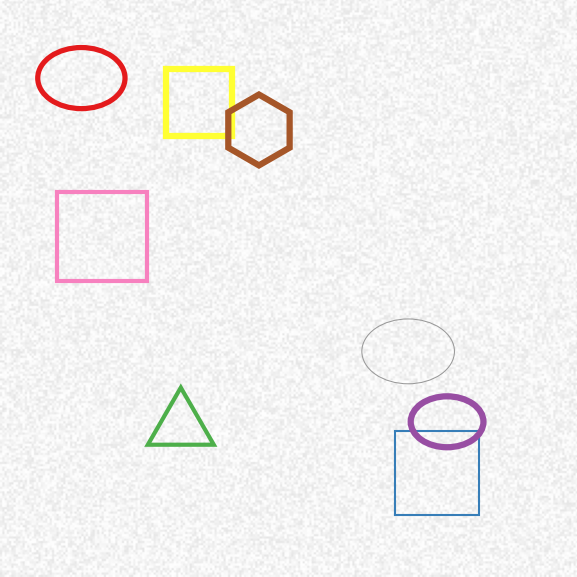[{"shape": "oval", "thickness": 2.5, "radius": 0.38, "center": [0.141, 0.864]}, {"shape": "square", "thickness": 1, "radius": 0.36, "center": [0.756, 0.18]}, {"shape": "triangle", "thickness": 2, "radius": 0.33, "center": [0.313, 0.262]}, {"shape": "oval", "thickness": 3, "radius": 0.31, "center": [0.774, 0.269]}, {"shape": "square", "thickness": 3, "radius": 0.29, "center": [0.344, 0.821]}, {"shape": "hexagon", "thickness": 3, "radius": 0.31, "center": [0.448, 0.774]}, {"shape": "square", "thickness": 2, "radius": 0.39, "center": [0.176, 0.59]}, {"shape": "oval", "thickness": 0.5, "radius": 0.4, "center": [0.707, 0.391]}]